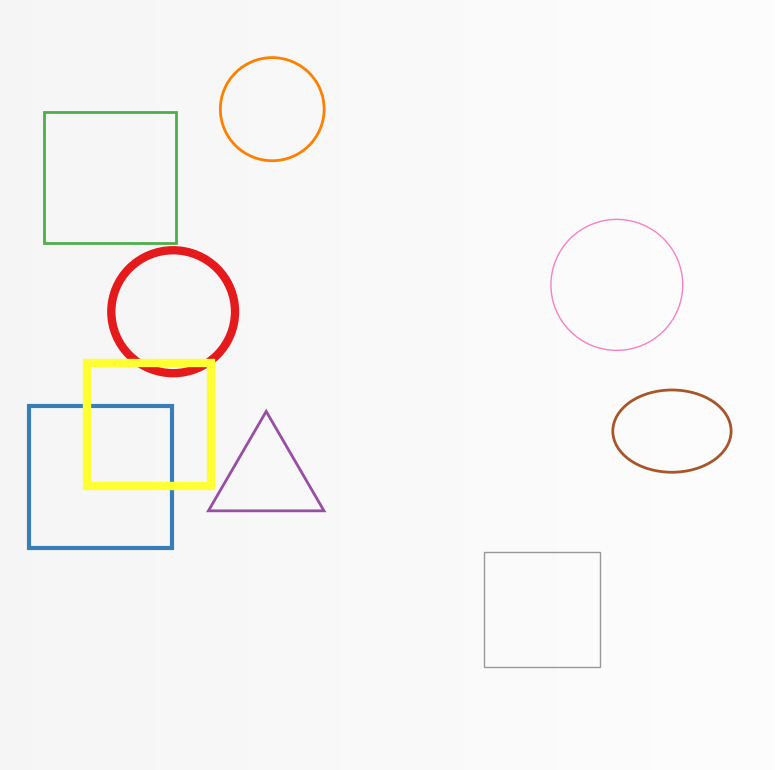[{"shape": "circle", "thickness": 3, "radius": 0.4, "center": [0.223, 0.595]}, {"shape": "square", "thickness": 1.5, "radius": 0.46, "center": [0.13, 0.381]}, {"shape": "square", "thickness": 1, "radius": 0.42, "center": [0.142, 0.77]}, {"shape": "triangle", "thickness": 1, "radius": 0.43, "center": [0.343, 0.38]}, {"shape": "circle", "thickness": 1, "radius": 0.33, "center": [0.351, 0.858]}, {"shape": "square", "thickness": 3, "radius": 0.4, "center": [0.192, 0.449]}, {"shape": "oval", "thickness": 1, "radius": 0.38, "center": [0.867, 0.44]}, {"shape": "circle", "thickness": 0.5, "radius": 0.43, "center": [0.796, 0.63]}, {"shape": "square", "thickness": 0.5, "radius": 0.37, "center": [0.699, 0.209]}]